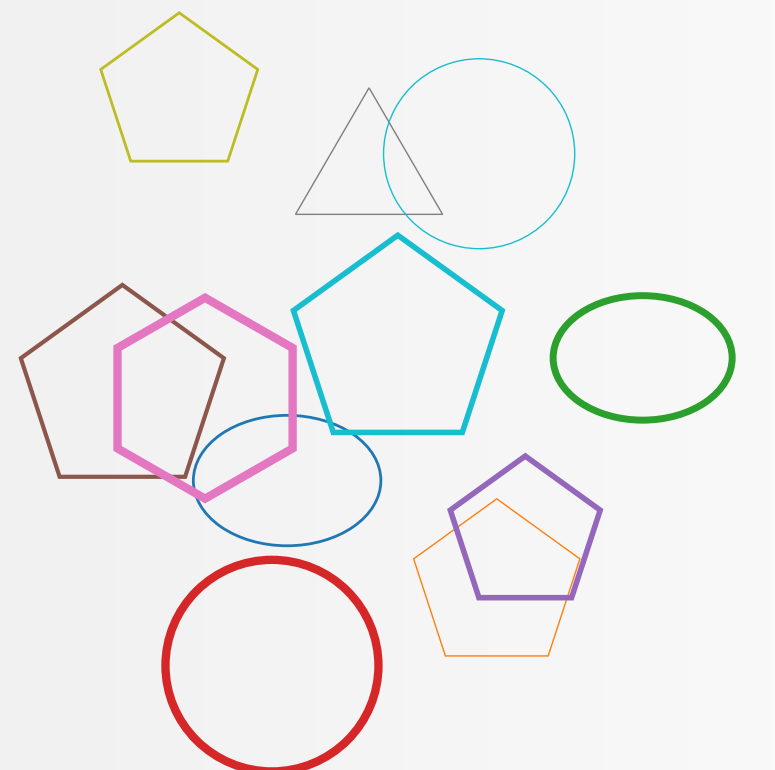[{"shape": "oval", "thickness": 1, "radius": 0.6, "center": [0.37, 0.376]}, {"shape": "pentagon", "thickness": 0.5, "radius": 0.56, "center": [0.641, 0.239]}, {"shape": "oval", "thickness": 2.5, "radius": 0.58, "center": [0.829, 0.535]}, {"shape": "circle", "thickness": 3, "radius": 0.69, "center": [0.351, 0.136]}, {"shape": "pentagon", "thickness": 2, "radius": 0.51, "center": [0.678, 0.306]}, {"shape": "pentagon", "thickness": 1.5, "radius": 0.69, "center": [0.158, 0.492]}, {"shape": "hexagon", "thickness": 3, "radius": 0.65, "center": [0.265, 0.483]}, {"shape": "triangle", "thickness": 0.5, "radius": 0.55, "center": [0.476, 0.776]}, {"shape": "pentagon", "thickness": 1, "radius": 0.53, "center": [0.231, 0.877]}, {"shape": "pentagon", "thickness": 2, "radius": 0.71, "center": [0.513, 0.553]}, {"shape": "circle", "thickness": 0.5, "radius": 0.62, "center": [0.618, 0.8]}]